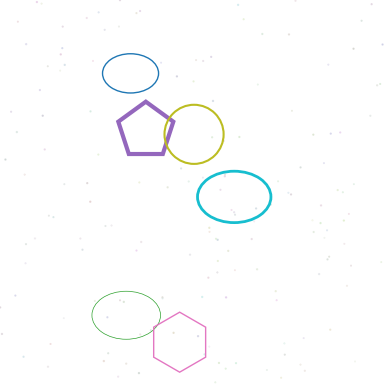[{"shape": "oval", "thickness": 1, "radius": 0.36, "center": [0.339, 0.809]}, {"shape": "oval", "thickness": 0.5, "radius": 0.45, "center": [0.328, 0.181]}, {"shape": "pentagon", "thickness": 3, "radius": 0.38, "center": [0.379, 0.661]}, {"shape": "hexagon", "thickness": 1, "radius": 0.39, "center": [0.467, 0.111]}, {"shape": "circle", "thickness": 1.5, "radius": 0.38, "center": [0.504, 0.651]}, {"shape": "oval", "thickness": 2, "radius": 0.48, "center": [0.608, 0.489]}]